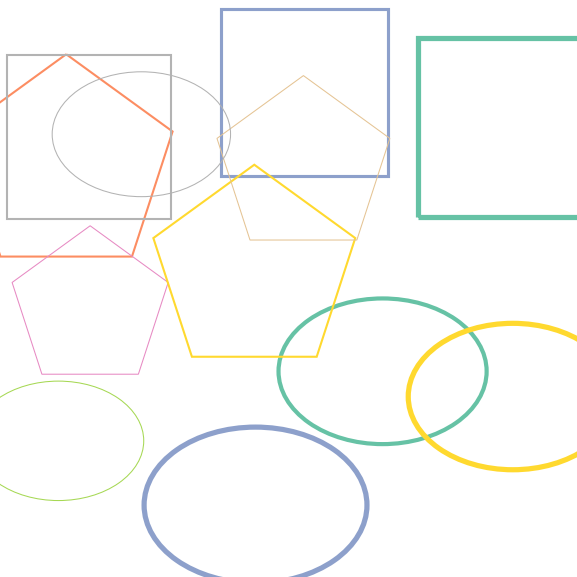[{"shape": "square", "thickness": 2.5, "radius": 0.78, "center": [0.878, 0.779]}, {"shape": "oval", "thickness": 2, "radius": 0.9, "center": [0.662, 0.356]}, {"shape": "pentagon", "thickness": 1, "radius": 0.97, "center": [0.115, 0.712]}, {"shape": "oval", "thickness": 2.5, "radius": 0.96, "center": [0.442, 0.124]}, {"shape": "square", "thickness": 1.5, "radius": 0.73, "center": [0.527, 0.839]}, {"shape": "pentagon", "thickness": 0.5, "radius": 0.71, "center": [0.156, 0.466]}, {"shape": "oval", "thickness": 0.5, "radius": 0.74, "center": [0.101, 0.236]}, {"shape": "pentagon", "thickness": 1, "radius": 0.92, "center": [0.44, 0.53]}, {"shape": "oval", "thickness": 2.5, "radius": 0.91, "center": [0.888, 0.312]}, {"shape": "pentagon", "thickness": 0.5, "radius": 0.79, "center": [0.525, 0.711]}, {"shape": "square", "thickness": 1, "radius": 0.71, "center": [0.154, 0.761]}, {"shape": "oval", "thickness": 0.5, "radius": 0.77, "center": [0.245, 0.767]}]